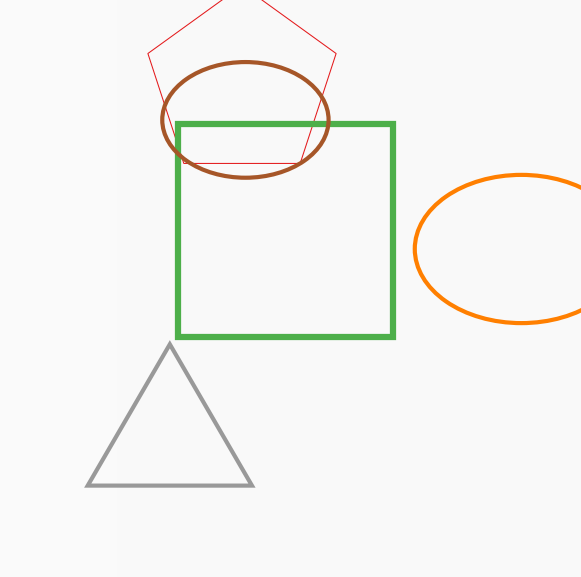[{"shape": "pentagon", "thickness": 0.5, "radius": 0.85, "center": [0.416, 0.854]}, {"shape": "square", "thickness": 3, "radius": 0.92, "center": [0.491, 0.6]}, {"shape": "oval", "thickness": 2, "radius": 0.92, "center": [0.897, 0.568]}, {"shape": "oval", "thickness": 2, "radius": 0.72, "center": [0.422, 0.792]}, {"shape": "triangle", "thickness": 2, "radius": 0.82, "center": [0.292, 0.24]}]